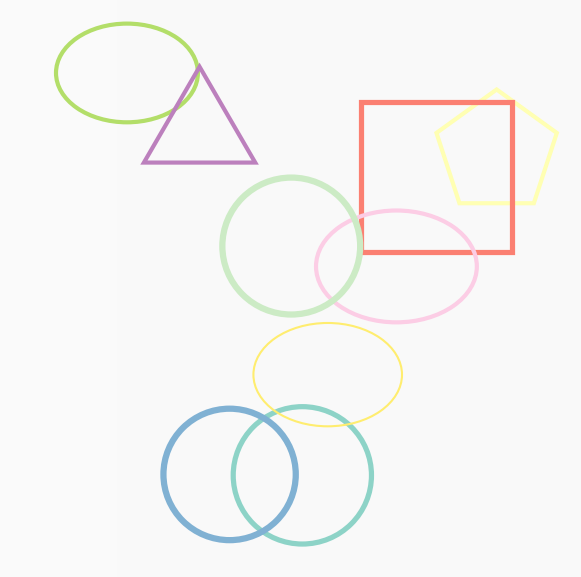[{"shape": "circle", "thickness": 2.5, "radius": 0.59, "center": [0.52, 0.176]}, {"shape": "pentagon", "thickness": 2, "radius": 0.54, "center": [0.854, 0.735]}, {"shape": "square", "thickness": 2.5, "radius": 0.65, "center": [0.751, 0.693]}, {"shape": "circle", "thickness": 3, "radius": 0.57, "center": [0.395, 0.178]}, {"shape": "oval", "thickness": 2, "radius": 0.61, "center": [0.218, 0.873]}, {"shape": "oval", "thickness": 2, "radius": 0.69, "center": [0.682, 0.538]}, {"shape": "triangle", "thickness": 2, "radius": 0.55, "center": [0.343, 0.773]}, {"shape": "circle", "thickness": 3, "radius": 0.59, "center": [0.501, 0.573]}, {"shape": "oval", "thickness": 1, "radius": 0.64, "center": [0.564, 0.35]}]